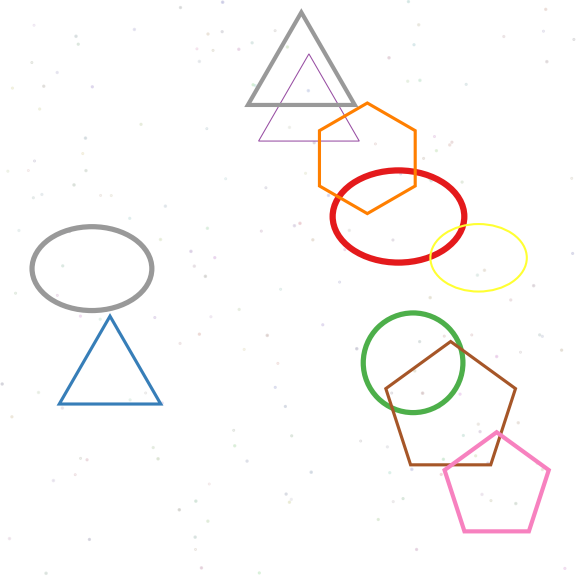[{"shape": "oval", "thickness": 3, "radius": 0.57, "center": [0.69, 0.624]}, {"shape": "triangle", "thickness": 1.5, "radius": 0.51, "center": [0.19, 0.35]}, {"shape": "circle", "thickness": 2.5, "radius": 0.43, "center": [0.715, 0.371]}, {"shape": "triangle", "thickness": 0.5, "radius": 0.5, "center": [0.535, 0.805]}, {"shape": "hexagon", "thickness": 1.5, "radius": 0.48, "center": [0.636, 0.725]}, {"shape": "oval", "thickness": 1, "radius": 0.42, "center": [0.829, 0.553]}, {"shape": "pentagon", "thickness": 1.5, "radius": 0.59, "center": [0.78, 0.29]}, {"shape": "pentagon", "thickness": 2, "radius": 0.47, "center": [0.86, 0.156]}, {"shape": "triangle", "thickness": 2, "radius": 0.53, "center": [0.522, 0.871]}, {"shape": "oval", "thickness": 2.5, "radius": 0.52, "center": [0.159, 0.534]}]